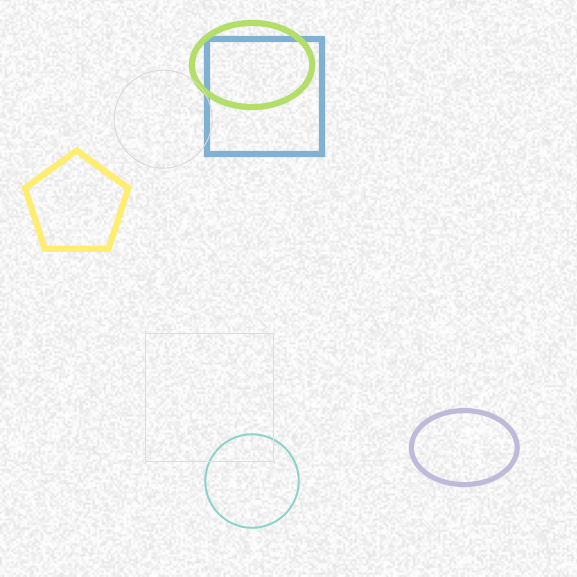[{"shape": "circle", "thickness": 1, "radius": 0.4, "center": [0.436, 0.166]}, {"shape": "oval", "thickness": 2.5, "radius": 0.46, "center": [0.804, 0.224]}, {"shape": "square", "thickness": 3, "radius": 0.5, "center": [0.459, 0.832]}, {"shape": "oval", "thickness": 3, "radius": 0.52, "center": [0.436, 0.887]}, {"shape": "circle", "thickness": 0.5, "radius": 0.42, "center": [0.283, 0.793]}, {"shape": "square", "thickness": 0.5, "radius": 0.56, "center": [0.362, 0.312]}, {"shape": "pentagon", "thickness": 3, "radius": 0.47, "center": [0.133, 0.644]}]